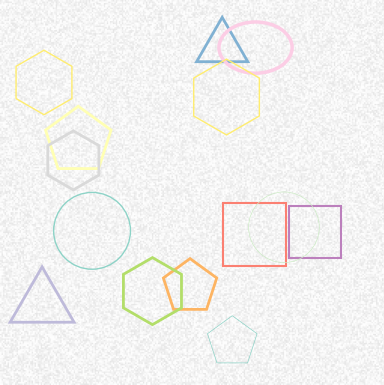[{"shape": "pentagon", "thickness": 0.5, "radius": 0.34, "center": [0.603, 0.112]}, {"shape": "circle", "thickness": 1, "radius": 0.5, "center": [0.239, 0.4]}, {"shape": "pentagon", "thickness": 2, "radius": 0.45, "center": [0.203, 0.635]}, {"shape": "triangle", "thickness": 2, "radius": 0.48, "center": [0.109, 0.211]}, {"shape": "square", "thickness": 1.5, "radius": 0.41, "center": [0.661, 0.391]}, {"shape": "triangle", "thickness": 2, "radius": 0.38, "center": [0.577, 0.878]}, {"shape": "pentagon", "thickness": 2, "radius": 0.36, "center": [0.494, 0.255]}, {"shape": "hexagon", "thickness": 2, "radius": 0.44, "center": [0.396, 0.244]}, {"shape": "oval", "thickness": 2.5, "radius": 0.48, "center": [0.664, 0.876]}, {"shape": "hexagon", "thickness": 2, "radius": 0.38, "center": [0.19, 0.583]}, {"shape": "square", "thickness": 1.5, "radius": 0.34, "center": [0.819, 0.398]}, {"shape": "circle", "thickness": 0.5, "radius": 0.46, "center": [0.738, 0.41]}, {"shape": "hexagon", "thickness": 1, "radius": 0.42, "center": [0.114, 0.786]}, {"shape": "hexagon", "thickness": 1, "radius": 0.49, "center": [0.588, 0.748]}]